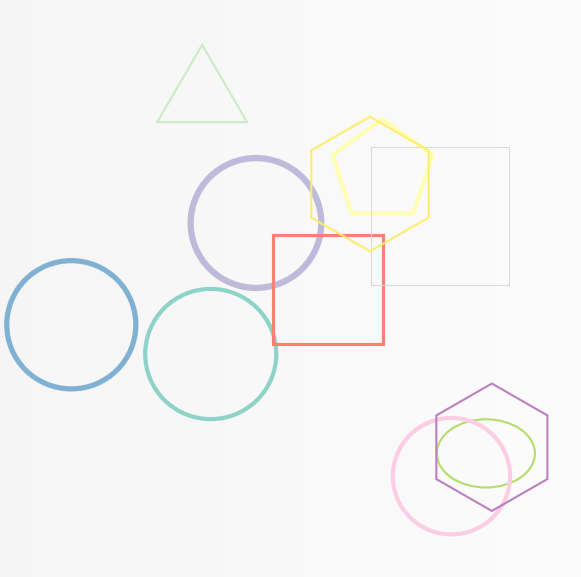[{"shape": "circle", "thickness": 2, "radius": 0.56, "center": [0.363, 0.386]}, {"shape": "pentagon", "thickness": 2, "radius": 0.45, "center": [0.658, 0.703]}, {"shape": "circle", "thickness": 3, "radius": 0.56, "center": [0.44, 0.613]}, {"shape": "square", "thickness": 1.5, "radius": 0.47, "center": [0.564, 0.497]}, {"shape": "circle", "thickness": 2.5, "radius": 0.56, "center": [0.123, 0.437]}, {"shape": "oval", "thickness": 1, "radius": 0.42, "center": [0.836, 0.214]}, {"shape": "circle", "thickness": 2, "radius": 0.5, "center": [0.777, 0.175]}, {"shape": "square", "thickness": 0.5, "radius": 0.59, "center": [0.757, 0.625]}, {"shape": "hexagon", "thickness": 1, "radius": 0.55, "center": [0.846, 0.225]}, {"shape": "triangle", "thickness": 1, "radius": 0.45, "center": [0.348, 0.832]}, {"shape": "hexagon", "thickness": 1, "radius": 0.58, "center": [0.636, 0.681]}]